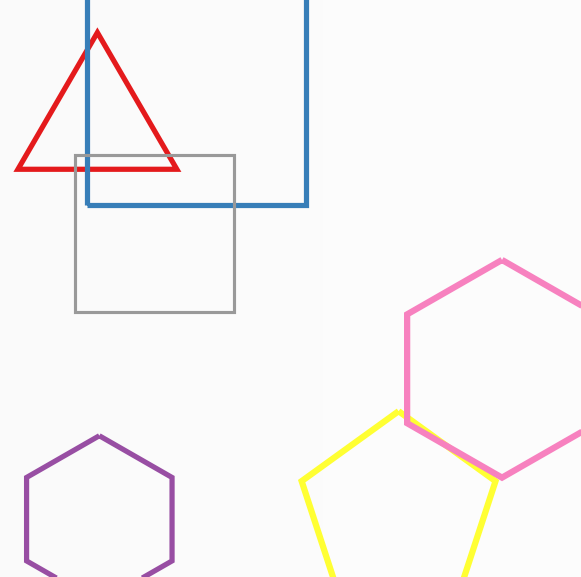[{"shape": "triangle", "thickness": 2.5, "radius": 0.79, "center": [0.168, 0.785]}, {"shape": "square", "thickness": 2.5, "radius": 0.94, "center": [0.338, 0.832]}, {"shape": "hexagon", "thickness": 2.5, "radius": 0.72, "center": [0.171, 0.1]}, {"shape": "pentagon", "thickness": 3, "radius": 0.88, "center": [0.686, 0.112]}, {"shape": "hexagon", "thickness": 3, "radius": 0.94, "center": [0.864, 0.361]}, {"shape": "square", "thickness": 1.5, "radius": 0.68, "center": [0.266, 0.594]}]